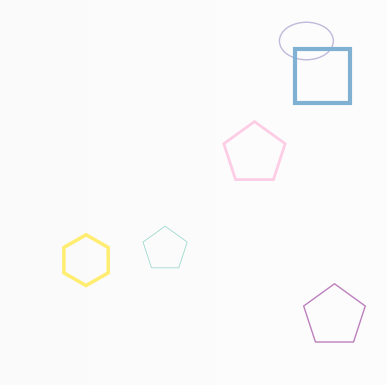[{"shape": "pentagon", "thickness": 0.5, "radius": 0.3, "center": [0.426, 0.353]}, {"shape": "oval", "thickness": 1, "radius": 0.35, "center": [0.791, 0.893]}, {"shape": "square", "thickness": 3, "radius": 0.35, "center": [0.832, 0.802]}, {"shape": "pentagon", "thickness": 2, "radius": 0.42, "center": [0.657, 0.601]}, {"shape": "pentagon", "thickness": 1, "radius": 0.42, "center": [0.863, 0.179]}, {"shape": "hexagon", "thickness": 2.5, "radius": 0.33, "center": [0.222, 0.324]}]